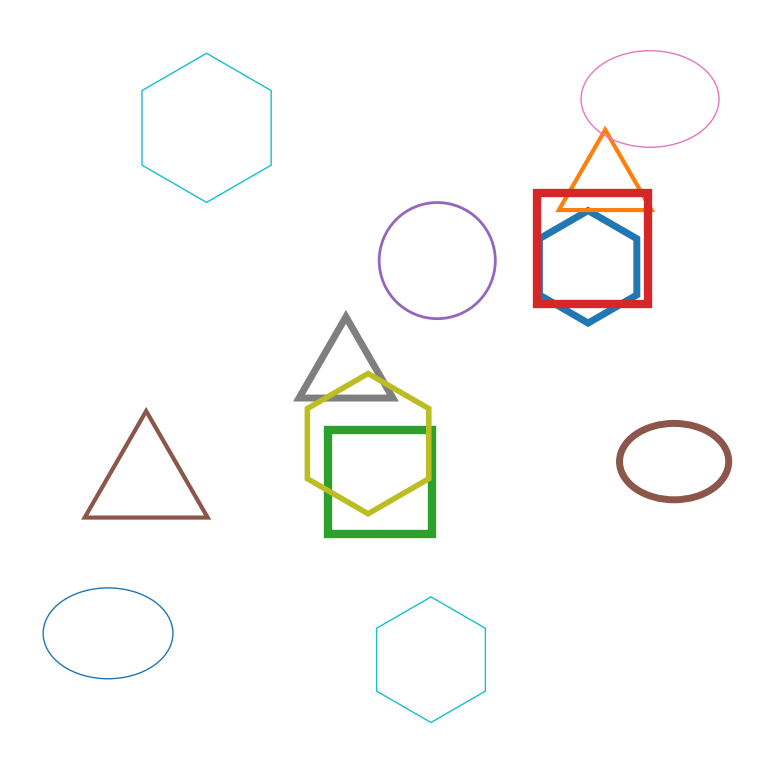[{"shape": "oval", "thickness": 0.5, "radius": 0.42, "center": [0.14, 0.177]}, {"shape": "hexagon", "thickness": 2.5, "radius": 0.37, "center": [0.764, 0.653]}, {"shape": "triangle", "thickness": 1.5, "radius": 0.35, "center": [0.786, 0.762]}, {"shape": "square", "thickness": 3, "radius": 0.34, "center": [0.493, 0.374]}, {"shape": "square", "thickness": 3, "radius": 0.36, "center": [0.77, 0.678]}, {"shape": "circle", "thickness": 1, "radius": 0.38, "center": [0.568, 0.662]}, {"shape": "oval", "thickness": 2.5, "radius": 0.35, "center": [0.875, 0.401]}, {"shape": "triangle", "thickness": 1.5, "radius": 0.46, "center": [0.19, 0.374]}, {"shape": "oval", "thickness": 0.5, "radius": 0.45, "center": [0.844, 0.871]}, {"shape": "triangle", "thickness": 2.5, "radius": 0.35, "center": [0.449, 0.518]}, {"shape": "hexagon", "thickness": 2, "radius": 0.46, "center": [0.478, 0.424]}, {"shape": "hexagon", "thickness": 0.5, "radius": 0.48, "center": [0.268, 0.834]}, {"shape": "hexagon", "thickness": 0.5, "radius": 0.41, "center": [0.56, 0.143]}]